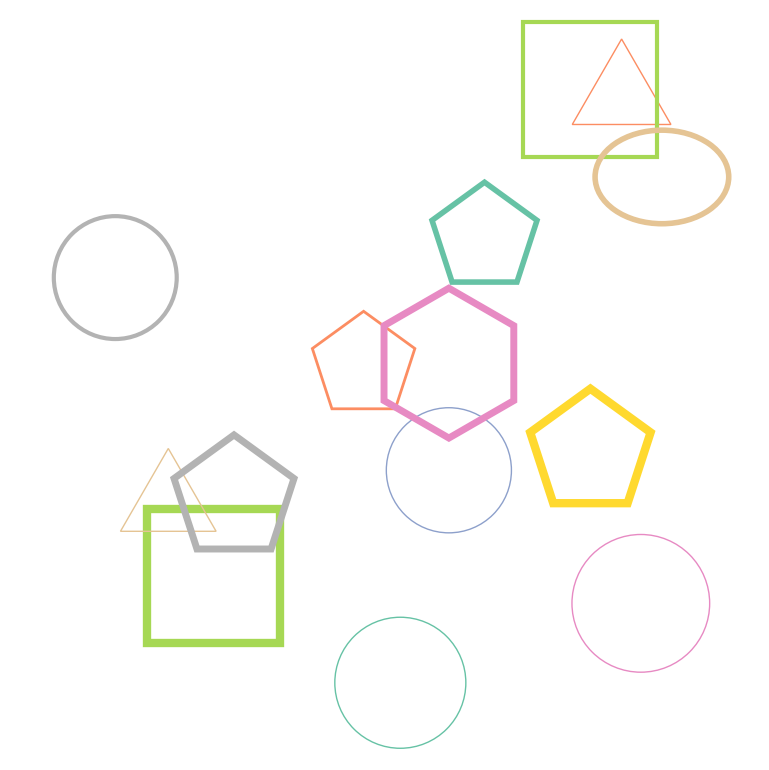[{"shape": "pentagon", "thickness": 2, "radius": 0.36, "center": [0.629, 0.692]}, {"shape": "circle", "thickness": 0.5, "radius": 0.43, "center": [0.52, 0.113]}, {"shape": "triangle", "thickness": 0.5, "radius": 0.37, "center": [0.807, 0.875]}, {"shape": "pentagon", "thickness": 1, "radius": 0.35, "center": [0.472, 0.526]}, {"shape": "circle", "thickness": 0.5, "radius": 0.41, "center": [0.583, 0.389]}, {"shape": "circle", "thickness": 0.5, "radius": 0.45, "center": [0.832, 0.216]}, {"shape": "hexagon", "thickness": 2.5, "radius": 0.49, "center": [0.583, 0.528]}, {"shape": "square", "thickness": 1.5, "radius": 0.44, "center": [0.767, 0.884]}, {"shape": "square", "thickness": 3, "radius": 0.43, "center": [0.277, 0.251]}, {"shape": "pentagon", "thickness": 3, "radius": 0.41, "center": [0.767, 0.413]}, {"shape": "oval", "thickness": 2, "radius": 0.43, "center": [0.86, 0.77]}, {"shape": "triangle", "thickness": 0.5, "radius": 0.36, "center": [0.219, 0.346]}, {"shape": "circle", "thickness": 1.5, "radius": 0.4, "center": [0.15, 0.639]}, {"shape": "pentagon", "thickness": 2.5, "radius": 0.41, "center": [0.304, 0.353]}]